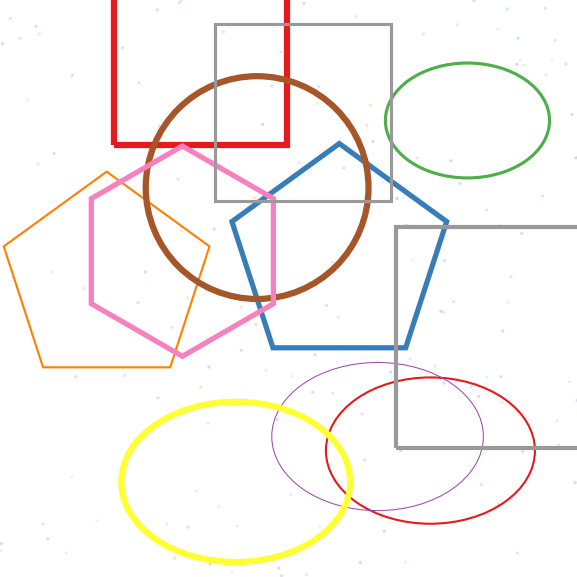[{"shape": "square", "thickness": 3, "radius": 0.75, "center": [0.347, 0.898]}, {"shape": "oval", "thickness": 1, "radius": 0.9, "center": [0.745, 0.219]}, {"shape": "pentagon", "thickness": 2.5, "radius": 0.98, "center": [0.588, 0.555]}, {"shape": "oval", "thickness": 1.5, "radius": 0.71, "center": [0.809, 0.791]}, {"shape": "oval", "thickness": 0.5, "radius": 0.92, "center": [0.654, 0.243]}, {"shape": "pentagon", "thickness": 1, "radius": 0.94, "center": [0.185, 0.515]}, {"shape": "oval", "thickness": 3, "radius": 0.99, "center": [0.408, 0.165]}, {"shape": "circle", "thickness": 3, "radius": 0.96, "center": [0.445, 0.674]}, {"shape": "hexagon", "thickness": 2.5, "radius": 0.91, "center": [0.316, 0.564]}, {"shape": "square", "thickness": 2, "radius": 0.96, "center": [0.877, 0.415]}, {"shape": "square", "thickness": 1.5, "radius": 0.76, "center": [0.525, 0.804]}]